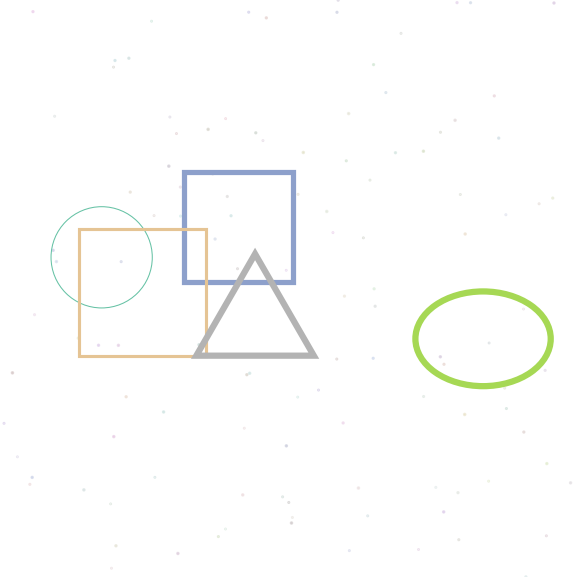[{"shape": "circle", "thickness": 0.5, "radius": 0.44, "center": [0.176, 0.554]}, {"shape": "square", "thickness": 2.5, "radius": 0.47, "center": [0.412, 0.606]}, {"shape": "oval", "thickness": 3, "radius": 0.59, "center": [0.836, 0.412]}, {"shape": "square", "thickness": 1.5, "radius": 0.55, "center": [0.247, 0.493]}, {"shape": "triangle", "thickness": 3, "radius": 0.59, "center": [0.442, 0.442]}]